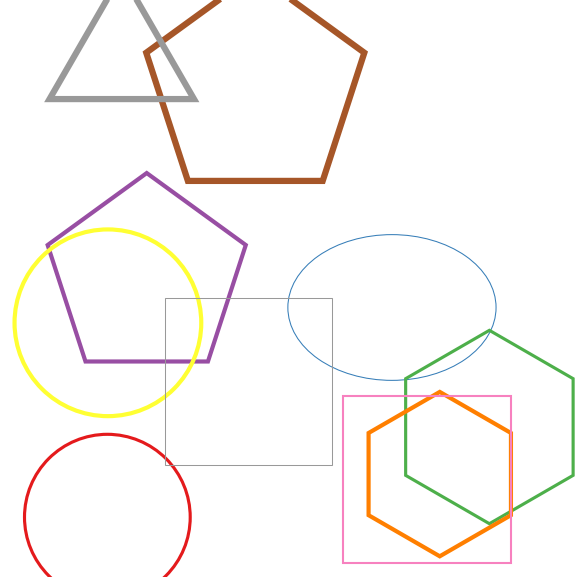[{"shape": "circle", "thickness": 1.5, "radius": 0.72, "center": [0.186, 0.104]}, {"shape": "oval", "thickness": 0.5, "radius": 0.9, "center": [0.679, 0.467]}, {"shape": "hexagon", "thickness": 1.5, "radius": 0.84, "center": [0.847, 0.26]}, {"shape": "pentagon", "thickness": 2, "radius": 0.9, "center": [0.254, 0.519]}, {"shape": "hexagon", "thickness": 2, "radius": 0.71, "center": [0.761, 0.178]}, {"shape": "circle", "thickness": 2, "radius": 0.81, "center": [0.187, 0.44]}, {"shape": "pentagon", "thickness": 3, "radius": 0.99, "center": [0.442, 0.846]}, {"shape": "square", "thickness": 1, "radius": 0.73, "center": [0.74, 0.169]}, {"shape": "square", "thickness": 0.5, "radius": 0.72, "center": [0.43, 0.338]}, {"shape": "triangle", "thickness": 3, "radius": 0.72, "center": [0.211, 0.9]}]